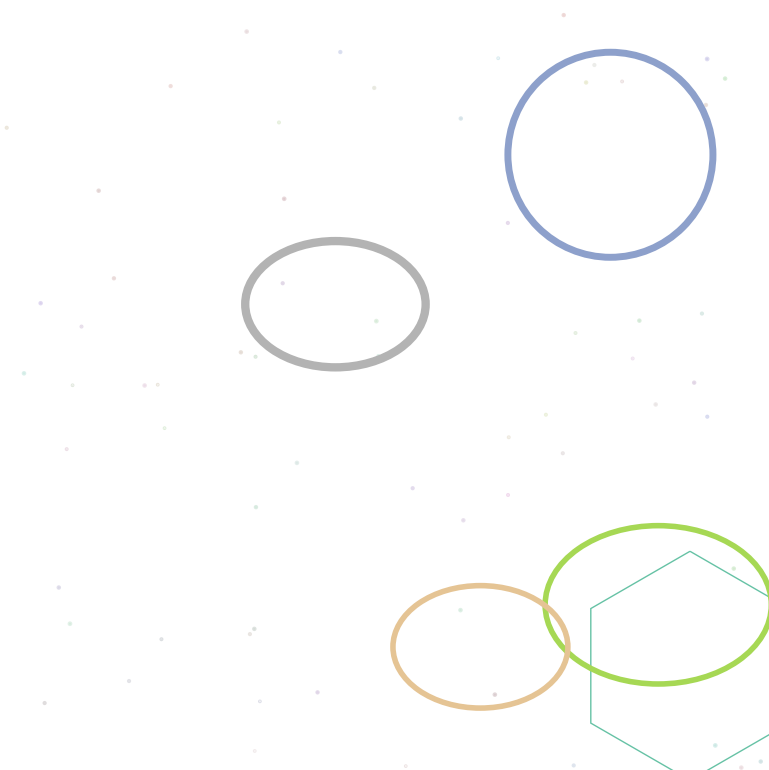[{"shape": "hexagon", "thickness": 0.5, "radius": 0.74, "center": [0.896, 0.135]}, {"shape": "circle", "thickness": 2.5, "radius": 0.67, "center": [0.793, 0.799]}, {"shape": "oval", "thickness": 2, "radius": 0.73, "center": [0.855, 0.215]}, {"shape": "oval", "thickness": 2, "radius": 0.57, "center": [0.624, 0.16]}, {"shape": "oval", "thickness": 3, "radius": 0.59, "center": [0.436, 0.605]}]